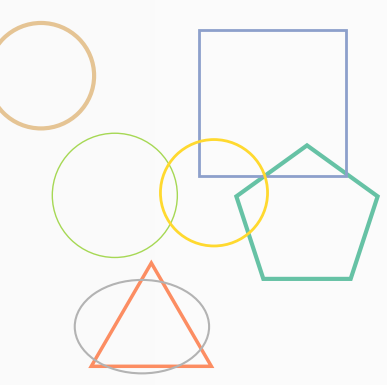[{"shape": "pentagon", "thickness": 3, "radius": 0.96, "center": [0.792, 0.431]}, {"shape": "triangle", "thickness": 2.5, "radius": 0.89, "center": [0.391, 0.138]}, {"shape": "square", "thickness": 2, "radius": 0.95, "center": [0.704, 0.733]}, {"shape": "circle", "thickness": 1, "radius": 0.81, "center": [0.296, 0.493]}, {"shape": "circle", "thickness": 2, "radius": 0.69, "center": [0.552, 0.499]}, {"shape": "circle", "thickness": 3, "radius": 0.68, "center": [0.106, 0.803]}, {"shape": "oval", "thickness": 1.5, "radius": 0.87, "center": [0.366, 0.152]}]